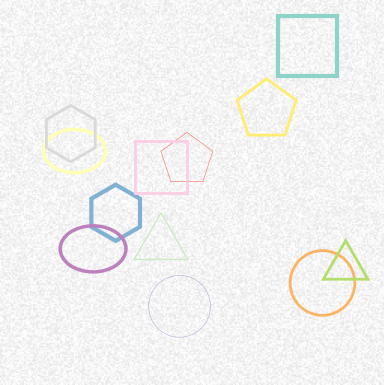[{"shape": "square", "thickness": 3, "radius": 0.39, "center": [0.799, 0.88]}, {"shape": "oval", "thickness": 2.5, "radius": 0.4, "center": [0.194, 0.608]}, {"shape": "circle", "thickness": 0.5, "radius": 0.4, "center": [0.466, 0.204]}, {"shape": "pentagon", "thickness": 0.5, "radius": 0.35, "center": [0.485, 0.585]}, {"shape": "hexagon", "thickness": 3, "radius": 0.36, "center": [0.3, 0.447]}, {"shape": "circle", "thickness": 2, "radius": 0.42, "center": [0.838, 0.265]}, {"shape": "triangle", "thickness": 2, "radius": 0.33, "center": [0.898, 0.308]}, {"shape": "square", "thickness": 2, "radius": 0.34, "center": [0.417, 0.567]}, {"shape": "hexagon", "thickness": 2, "radius": 0.37, "center": [0.184, 0.653]}, {"shape": "oval", "thickness": 2.5, "radius": 0.43, "center": [0.242, 0.354]}, {"shape": "triangle", "thickness": 1, "radius": 0.4, "center": [0.418, 0.366]}, {"shape": "pentagon", "thickness": 2, "radius": 0.4, "center": [0.693, 0.714]}]